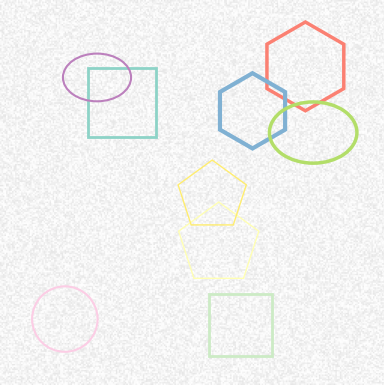[{"shape": "square", "thickness": 2, "radius": 0.44, "center": [0.317, 0.734]}, {"shape": "pentagon", "thickness": 1, "radius": 0.55, "center": [0.568, 0.366]}, {"shape": "hexagon", "thickness": 2.5, "radius": 0.58, "center": [0.793, 0.828]}, {"shape": "hexagon", "thickness": 3, "radius": 0.49, "center": [0.656, 0.712]}, {"shape": "oval", "thickness": 2.5, "radius": 0.57, "center": [0.813, 0.656]}, {"shape": "circle", "thickness": 1.5, "radius": 0.43, "center": [0.168, 0.171]}, {"shape": "oval", "thickness": 1.5, "radius": 0.44, "center": [0.252, 0.799]}, {"shape": "square", "thickness": 2, "radius": 0.41, "center": [0.624, 0.156]}, {"shape": "pentagon", "thickness": 1, "radius": 0.47, "center": [0.551, 0.491]}]